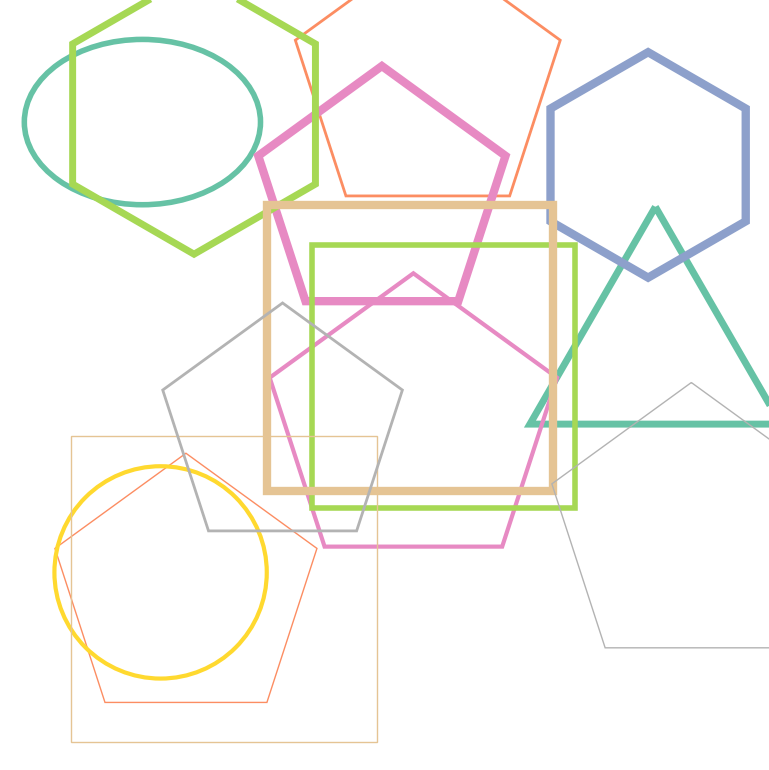[{"shape": "triangle", "thickness": 2.5, "radius": 0.94, "center": [0.851, 0.543]}, {"shape": "oval", "thickness": 2, "radius": 0.77, "center": [0.185, 0.841]}, {"shape": "pentagon", "thickness": 0.5, "radius": 0.89, "center": [0.241, 0.232]}, {"shape": "pentagon", "thickness": 1, "radius": 0.9, "center": [0.556, 0.892]}, {"shape": "hexagon", "thickness": 3, "radius": 0.73, "center": [0.842, 0.786]}, {"shape": "pentagon", "thickness": 1.5, "radius": 0.98, "center": [0.537, 0.449]}, {"shape": "pentagon", "thickness": 3, "radius": 0.84, "center": [0.496, 0.745]}, {"shape": "square", "thickness": 2, "radius": 0.85, "center": [0.576, 0.511]}, {"shape": "hexagon", "thickness": 2.5, "radius": 0.91, "center": [0.252, 0.852]}, {"shape": "circle", "thickness": 1.5, "radius": 0.69, "center": [0.209, 0.257]}, {"shape": "square", "thickness": 3, "radius": 0.93, "center": [0.533, 0.549]}, {"shape": "square", "thickness": 0.5, "radius": 0.99, "center": [0.291, 0.235]}, {"shape": "pentagon", "thickness": 1, "radius": 0.82, "center": [0.367, 0.443]}, {"shape": "pentagon", "thickness": 0.5, "radius": 0.95, "center": [0.898, 0.313]}]